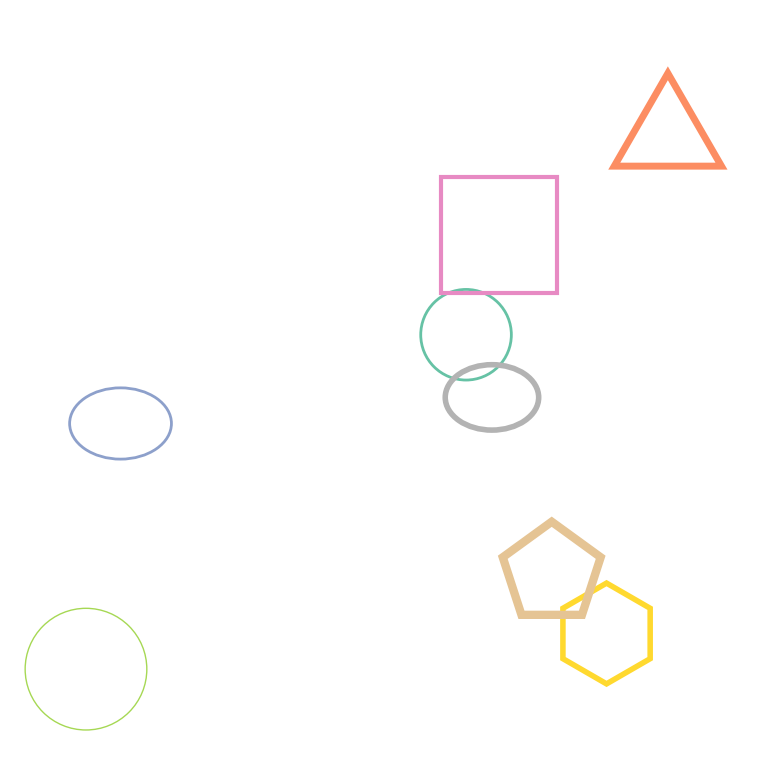[{"shape": "circle", "thickness": 1, "radius": 0.29, "center": [0.605, 0.565]}, {"shape": "triangle", "thickness": 2.5, "radius": 0.4, "center": [0.867, 0.824]}, {"shape": "oval", "thickness": 1, "radius": 0.33, "center": [0.157, 0.45]}, {"shape": "square", "thickness": 1.5, "radius": 0.38, "center": [0.648, 0.695]}, {"shape": "circle", "thickness": 0.5, "radius": 0.4, "center": [0.112, 0.131]}, {"shape": "hexagon", "thickness": 2, "radius": 0.33, "center": [0.788, 0.177]}, {"shape": "pentagon", "thickness": 3, "radius": 0.33, "center": [0.717, 0.256]}, {"shape": "oval", "thickness": 2, "radius": 0.3, "center": [0.639, 0.484]}]